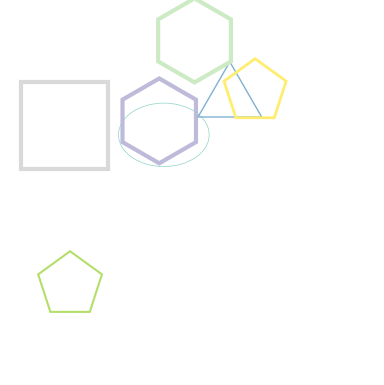[{"shape": "oval", "thickness": 0.5, "radius": 0.59, "center": [0.426, 0.65]}, {"shape": "hexagon", "thickness": 3, "radius": 0.55, "center": [0.414, 0.686]}, {"shape": "triangle", "thickness": 1, "radius": 0.48, "center": [0.597, 0.744]}, {"shape": "pentagon", "thickness": 1.5, "radius": 0.44, "center": [0.182, 0.26]}, {"shape": "square", "thickness": 3, "radius": 0.56, "center": [0.168, 0.674]}, {"shape": "hexagon", "thickness": 3, "radius": 0.55, "center": [0.505, 0.895]}, {"shape": "pentagon", "thickness": 2, "radius": 0.42, "center": [0.663, 0.763]}]